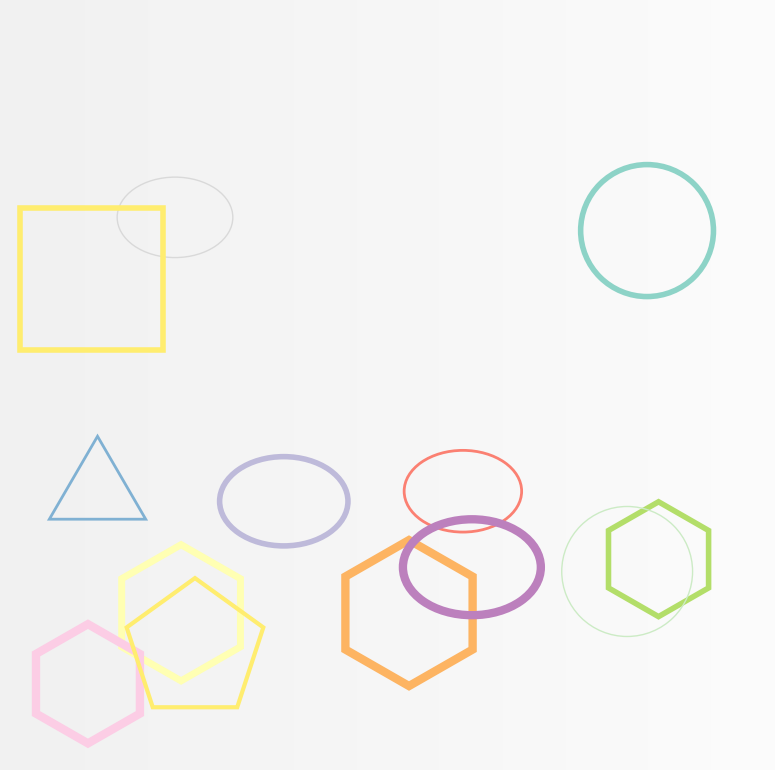[{"shape": "circle", "thickness": 2, "radius": 0.43, "center": [0.835, 0.701]}, {"shape": "hexagon", "thickness": 2.5, "radius": 0.44, "center": [0.234, 0.204]}, {"shape": "oval", "thickness": 2, "radius": 0.41, "center": [0.366, 0.349]}, {"shape": "oval", "thickness": 1, "radius": 0.38, "center": [0.597, 0.362]}, {"shape": "triangle", "thickness": 1, "radius": 0.36, "center": [0.126, 0.362]}, {"shape": "hexagon", "thickness": 3, "radius": 0.47, "center": [0.528, 0.204]}, {"shape": "hexagon", "thickness": 2, "radius": 0.37, "center": [0.85, 0.274]}, {"shape": "hexagon", "thickness": 3, "radius": 0.39, "center": [0.113, 0.112]}, {"shape": "oval", "thickness": 0.5, "radius": 0.37, "center": [0.226, 0.718]}, {"shape": "oval", "thickness": 3, "radius": 0.44, "center": [0.609, 0.263]}, {"shape": "circle", "thickness": 0.5, "radius": 0.42, "center": [0.809, 0.258]}, {"shape": "pentagon", "thickness": 1.5, "radius": 0.46, "center": [0.252, 0.156]}, {"shape": "square", "thickness": 2, "radius": 0.46, "center": [0.118, 0.638]}]